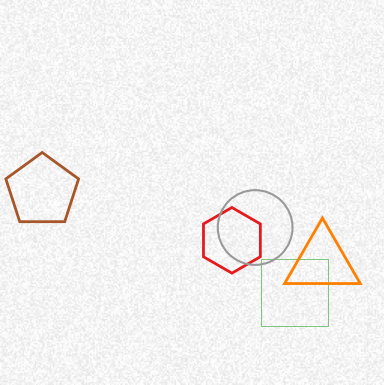[{"shape": "hexagon", "thickness": 2, "radius": 0.43, "center": [0.602, 0.376]}, {"shape": "square", "thickness": 0.5, "radius": 0.43, "center": [0.764, 0.241]}, {"shape": "triangle", "thickness": 2, "radius": 0.57, "center": [0.838, 0.32]}, {"shape": "pentagon", "thickness": 2, "radius": 0.5, "center": [0.11, 0.505]}, {"shape": "circle", "thickness": 1.5, "radius": 0.49, "center": [0.663, 0.409]}]